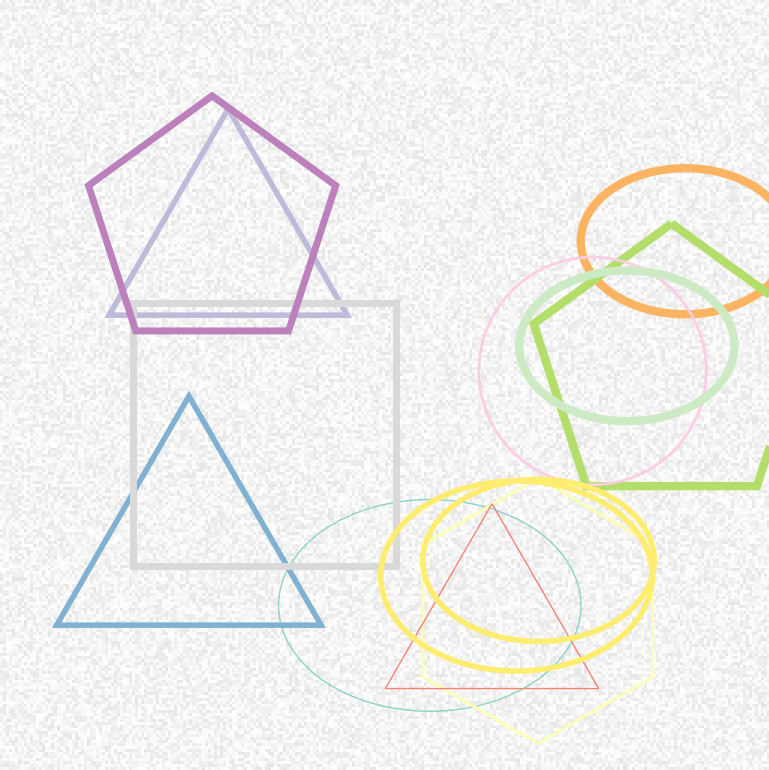[{"shape": "oval", "thickness": 0.5, "radius": 0.98, "center": [0.558, 0.214]}, {"shape": "hexagon", "thickness": 1, "radius": 0.86, "center": [0.698, 0.207]}, {"shape": "triangle", "thickness": 2, "radius": 0.89, "center": [0.296, 0.68]}, {"shape": "triangle", "thickness": 0.5, "radius": 0.8, "center": [0.639, 0.186]}, {"shape": "triangle", "thickness": 2, "radius": 0.99, "center": [0.245, 0.287]}, {"shape": "oval", "thickness": 3, "radius": 0.68, "center": [0.89, 0.687]}, {"shape": "pentagon", "thickness": 3, "radius": 0.94, "center": [0.872, 0.521]}, {"shape": "circle", "thickness": 1, "radius": 0.74, "center": [0.77, 0.518]}, {"shape": "square", "thickness": 2.5, "radius": 0.85, "center": [0.343, 0.435]}, {"shape": "pentagon", "thickness": 2.5, "radius": 0.84, "center": [0.276, 0.707]}, {"shape": "oval", "thickness": 3, "radius": 0.7, "center": [0.814, 0.551]}, {"shape": "oval", "thickness": 2, "radius": 0.75, "center": [0.699, 0.272]}, {"shape": "oval", "thickness": 2, "radius": 0.88, "center": [0.671, 0.252]}]